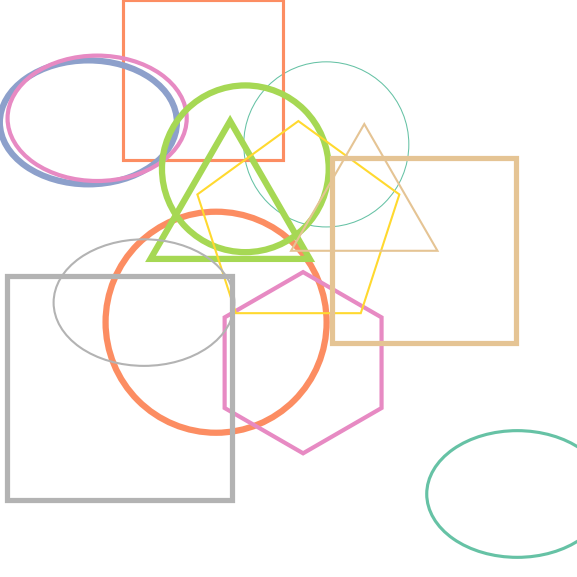[{"shape": "circle", "thickness": 0.5, "radius": 0.71, "center": [0.565, 0.749]}, {"shape": "oval", "thickness": 1.5, "radius": 0.78, "center": [0.896, 0.144]}, {"shape": "square", "thickness": 1.5, "radius": 0.7, "center": [0.351, 0.861]}, {"shape": "circle", "thickness": 3, "radius": 0.96, "center": [0.374, 0.441]}, {"shape": "oval", "thickness": 3, "radius": 0.77, "center": [0.153, 0.787]}, {"shape": "oval", "thickness": 2, "radius": 0.78, "center": [0.168, 0.794]}, {"shape": "hexagon", "thickness": 2, "radius": 0.78, "center": [0.525, 0.371]}, {"shape": "triangle", "thickness": 3, "radius": 0.8, "center": [0.398, 0.63]}, {"shape": "circle", "thickness": 3, "radius": 0.72, "center": [0.425, 0.707]}, {"shape": "pentagon", "thickness": 1, "radius": 0.92, "center": [0.517, 0.606]}, {"shape": "triangle", "thickness": 1, "radius": 0.73, "center": [0.631, 0.638]}, {"shape": "square", "thickness": 2.5, "radius": 0.8, "center": [0.734, 0.565]}, {"shape": "square", "thickness": 2.5, "radius": 0.97, "center": [0.207, 0.327]}, {"shape": "oval", "thickness": 1, "radius": 0.78, "center": [0.249, 0.475]}]